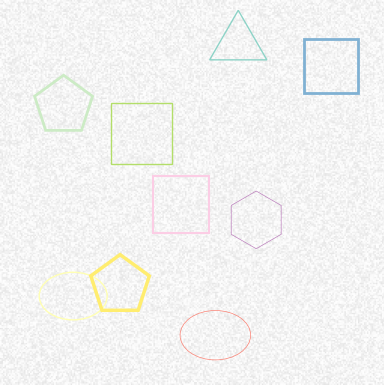[{"shape": "triangle", "thickness": 1, "radius": 0.43, "center": [0.619, 0.887]}, {"shape": "oval", "thickness": 1, "radius": 0.44, "center": [0.19, 0.231]}, {"shape": "oval", "thickness": 0.5, "radius": 0.46, "center": [0.559, 0.129]}, {"shape": "square", "thickness": 2, "radius": 0.35, "center": [0.86, 0.829]}, {"shape": "square", "thickness": 1, "radius": 0.4, "center": [0.368, 0.653]}, {"shape": "square", "thickness": 1.5, "radius": 0.37, "center": [0.47, 0.469]}, {"shape": "hexagon", "thickness": 0.5, "radius": 0.37, "center": [0.665, 0.429]}, {"shape": "pentagon", "thickness": 2, "radius": 0.4, "center": [0.165, 0.725]}, {"shape": "pentagon", "thickness": 2.5, "radius": 0.4, "center": [0.312, 0.259]}]